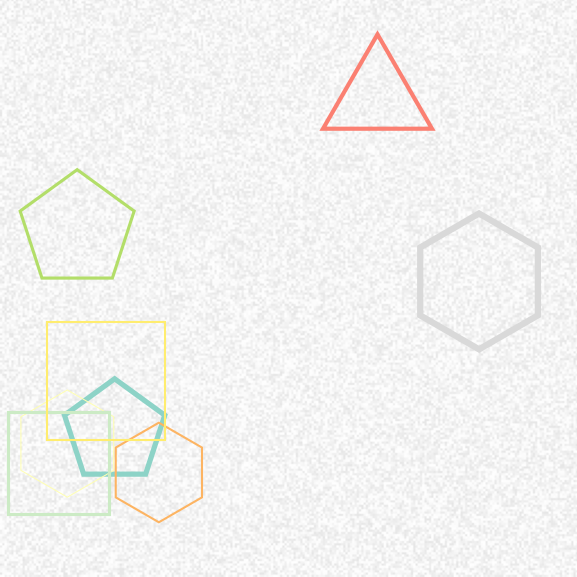[{"shape": "pentagon", "thickness": 2.5, "radius": 0.46, "center": [0.199, 0.252]}, {"shape": "hexagon", "thickness": 0.5, "radius": 0.46, "center": [0.117, 0.231]}, {"shape": "triangle", "thickness": 2, "radius": 0.54, "center": [0.654, 0.831]}, {"shape": "hexagon", "thickness": 1, "radius": 0.43, "center": [0.275, 0.181]}, {"shape": "pentagon", "thickness": 1.5, "radius": 0.52, "center": [0.134, 0.602]}, {"shape": "hexagon", "thickness": 3, "radius": 0.59, "center": [0.83, 0.512]}, {"shape": "square", "thickness": 1.5, "radius": 0.44, "center": [0.101, 0.198]}, {"shape": "square", "thickness": 1, "radius": 0.51, "center": [0.184, 0.34]}]